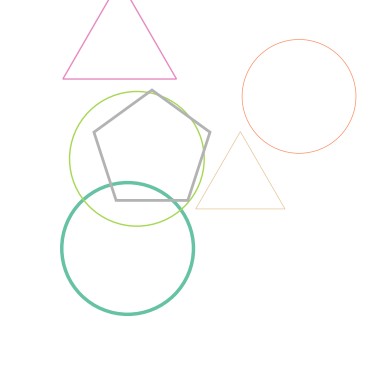[{"shape": "circle", "thickness": 2.5, "radius": 0.86, "center": [0.331, 0.355]}, {"shape": "circle", "thickness": 0.5, "radius": 0.74, "center": [0.777, 0.75]}, {"shape": "triangle", "thickness": 1, "radius": 0.85, "center": [0.311, 0.88]}, {"shape": "circle", "thickness": 1, "radius": 0.87, "center": [0.356, 0.587]}, {"shape": "triangle", "thickness": 0.5, "radius": 0.67, "center": [0.624, 0.524]}, {"shape": "pentagon", "thickness": 2, "radius": 0.79, "center": [0.395, 0.608]}]